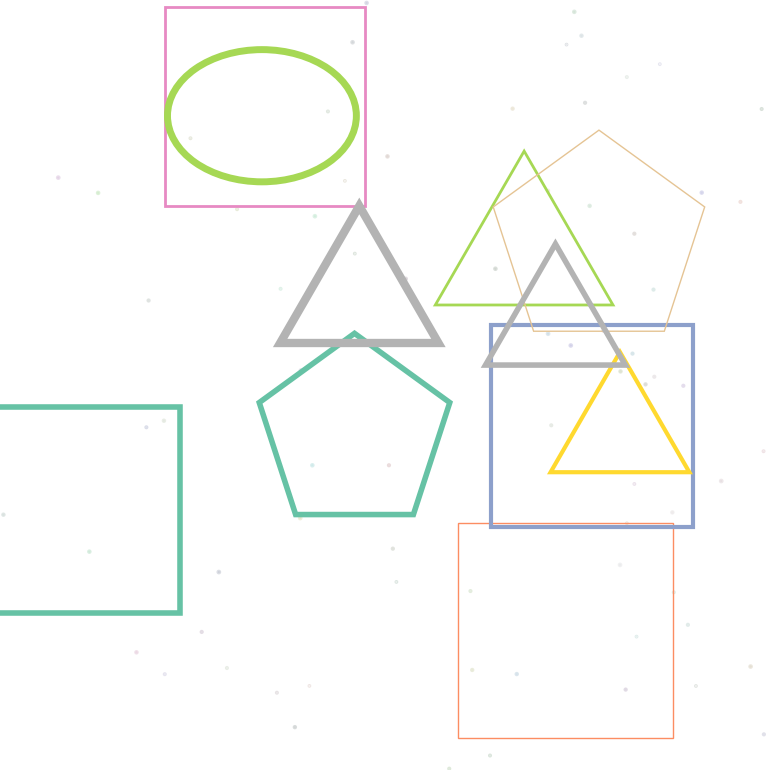[{"shape": "pentagon", "thickness": 2, "radius": 0.65, "center": [0.46, 0.437]}, {"shape": "square", "thickness": 2, "radius": 0.67, "center": [0.1, 0.338]}, {"shape": "square", "thickness": 0.5, "radius": 0.7, "center": [0.735, 0.181]}, {"shape": "square", "thickness": 1.5, "radius": 0.66, "center": [0.769, 0.447]}, {"shape": "square", "thickness": 1, "radius": 0.65, "center": [0.344, 0.862]}, {"shape": "triangle", "thickness": 1, "radius": 0.67, "center": [0.681, 0.671]}, {"shape": "oval", "thickness": 2.5, "radius": 0.61, "center": [0.34, 0.85]}, {"shape": "triangle", "thickness": 1.5, "radius": 0.52, "center": [0.805, 0.439]}, {"shape": "pentagon", "thickness": 0.5, "radius": 0.72, "center": [0.778, 0.687]}, {"shape": "triangle", "thickness": 2, "radius": 0.52, "center": [0.721, 0.578]}, {"shape": "triangle", "thickness": 3, "radius": 0.59, "center": [0.467, 0.614]}]